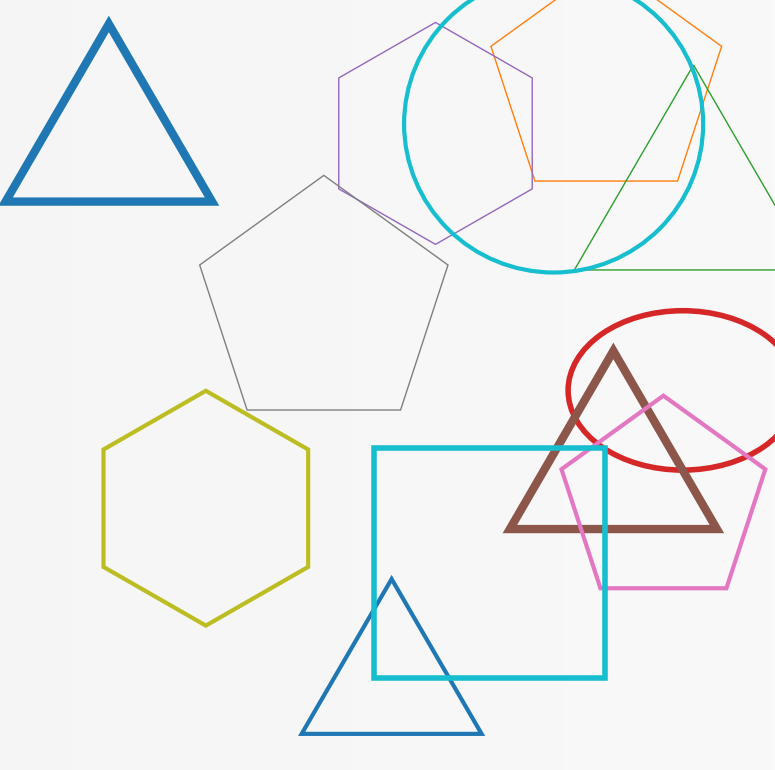[{"shape": "triangle", "thickness": 3, "radius": 0.77, "center": [0.14, 0.815]}, {"shape": "triangle", "thickness": 1.5, "radius": 0.67, "center": [0.505, 0.114]}, {"shape": "pentagon", "thickness": 0.5, "radius": 0.78, "center": [0.782, 0.891]}, {"shape": "triangle", "thickness": 0.5, "radius": 0.89, "center": [0.895, 0.738]}, {"shape": "oval", "thickness": 2, "radius": 0.74, "center": [0.881, 0.493]}, {"shape": "hexagon", "thickness": 0.5, "radius": 0.72, "center": [0.562, 0.827]}, {"shape": "triangle", "thickness": 3, "radius": 0.77, "center": [0.791, 0.39]}, {"shape": "pentagon", "thickness": 1.5, "radius": 0.69, "center": [0.856, 0.348]}, {"shape": "pentagon", "thickness": 0.5, "radius": 0.84, "center": [0.418, 0.604]}, {"shape": "hexagon", "thickness": 1.5, "radius": 0.76, "center": [0.266, 0.34]}, {"shape": "square", "thickness": 2, "radius": 0.74, "center": [0.632, 0.269]}, {"shape": "circle", "thickness": 1.5, "radius": 0.96, "center": [0.714, 0.839]}]